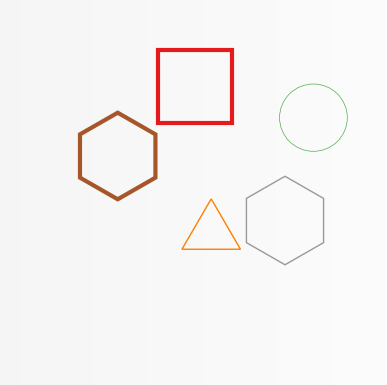[{"shape": "square", "thickness": 3, "radius": 0.47, "center": [0.503, 0.775]}, {"shape": "circle", "thickness": 0.5, "radius": 0.44, "center": [0.809, 0.694]}, {"shape": "triangle", "thickness": 1, "radius": 0.44, "center": [0.545, 0.396]}, {"shape": "hexagon", "thickness": 3, "radius": 0.56, "center": [0.304, 0.595]}, {"shape": "hexagon", "thickness": 1, "radius": 0.57, "center": [0.735, 0.427]}]